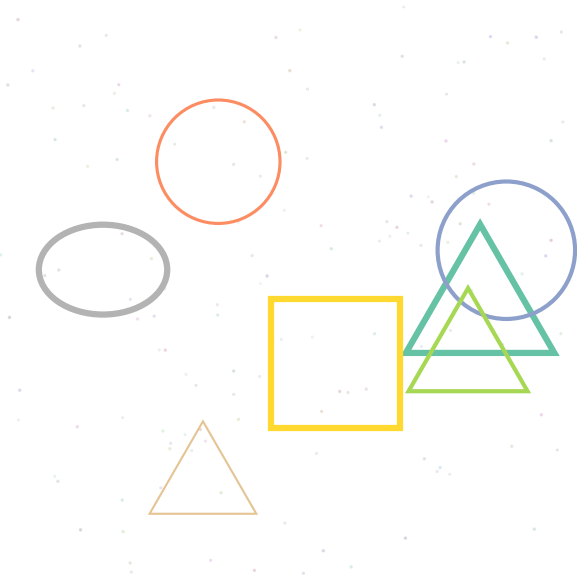[{"shape": "triangle", "thickness": 3, "radius": 0.74, "center": [0.831, 0.462]}, {"shape": "circle", "thickness": 1.5, "radius": 0.53, "center": [0.378, 0.719]}, {"shape": "circle", "thickness": 2, "radius": 0.6, "center": [0.877, 0.566]}, {"shape": "triangle", "thickness": 2, "radius": 0.59, "center": [0.81, 0.381]}, {"shape": "square", "thickness": 3, "radius": 0.56, "center": [0.581, 0.369]}, {"shape": "triangle", "thickness": 1, "radius": 0.53, "center": [0.351, 0.163]}, {"shape": "oval", "thickness": 3, "radius": 0.56, "center": [0.178, 0.532]}]